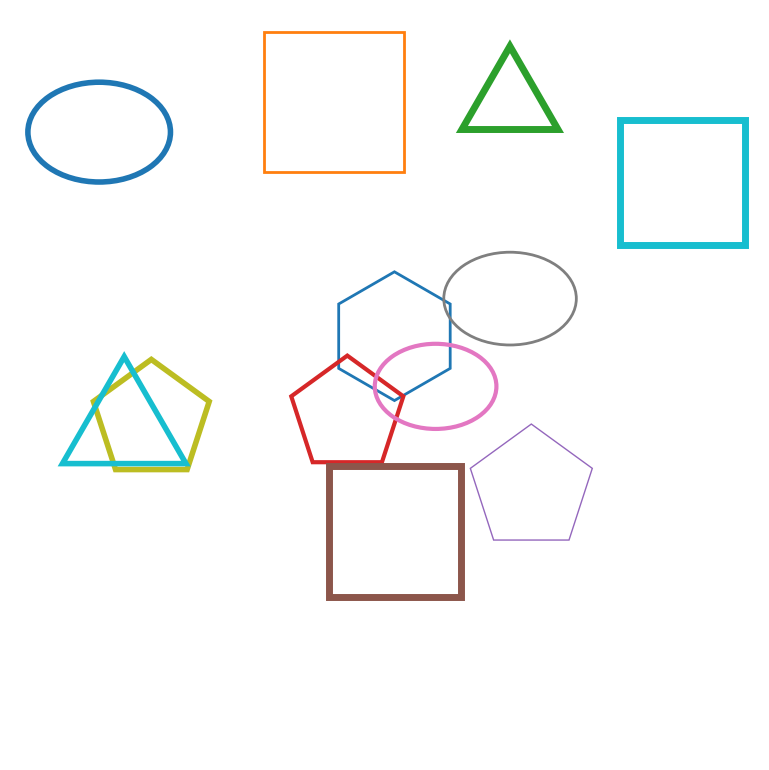[{"shape": "hexagon", "thickness": 1, "radius": 0.42, "center": [0.512, 0.563]}, {"shape": "oval", "thickness": 2, "radius": 0.46, "center": [0.129, 0.828]}, {"shape": "square", "thickness": 1, "radius": 0.45, "center": [0.434, 0.867]}, {"shape": "triangle", "thickness": 2.5, "radius": 0.36, "center": [0.662, 0.868]}, {"shape": "pentagon", "thickness": 1.5, "radius": 0.38, "center": [0.451, 0.462]}, {"shape": "pentagon", "thickness": 0.5, "radius": 0.42, "center": [0.69, 0.366]}, {"shape": "square", "thickness": 2.5, "radius": 0.43, "center": [0.513, 0.31]}, {"shape": "oval", "thickness": 1.5, "radius": 0.39, "center": [0.566, 0.498]}, {"shape": "oval", "thickness": 1, "radius": 0.43, "center": [0.662, 0.612]}, {"shape": "pentagon", "thickness": 2, "radius": 0.4, "center": [0.197, 0.454]}, {"shape": "triangle", "thickness": 2, "radius": 0.46, "center": [0.161, 0.444]}, {"shape": "square", "thickness": 2.5, "radius": 0.41, "center": [0.886, 0.763]}]